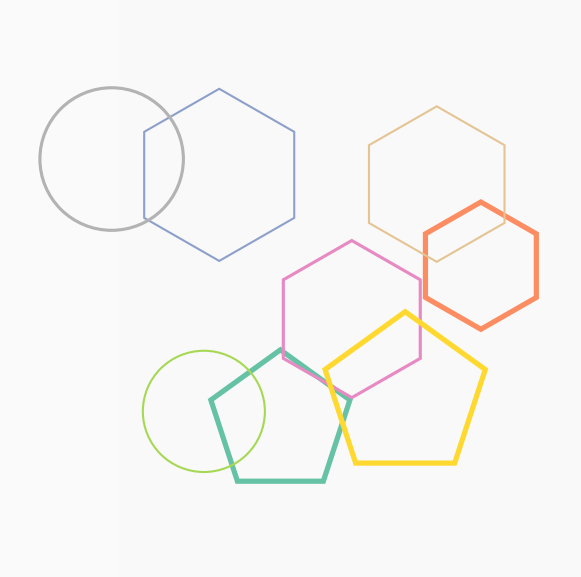[{"shape": "pentagon", "thickness": 2.5, "radius": 0.63, "center": [0.482, 0.268]}, {"shape": "hexagon", "thickness": 2.5, "radius": 0.55, "center": [0.827, 0.539]}, {"shape": "hexagon", "thickness": 1, "radius": 0.75, "center": [0.377, 0.696]}, {"shape": "hexagon", "thickness": 1.5, "radius": 0.68, "center": [0.605, 0.447]}, {"shape": "circle", "thickness": 1, "radius": 0.52, "center": [0.351, 0.287]}, {"shape": "pentagon", "thickness": 2.5, "radius": 0.72, "center": [0.697, 0.314]}, {"shape": "hexagon", "thickness": 1, "radius": 0.67, "center": [0.751, 0.68]}, {"shape": "circle", "thickness": 1.5, "radius": 0.62, "center": [0.192, 0.724]}]